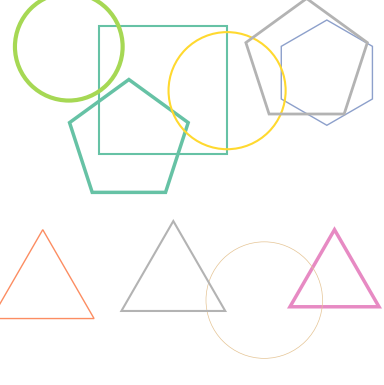[{"shape": "square", "thickness": 1.5, "radius": 0.83, "center": [0.423, 0.767]}, {"shape": "pentagon", "thickness": 2.5, "radius": 0.81, "center": [0.335, 0.631]}, {"shape": "triangle", "thickness": 1, "radius": 0.77, "center": [0.111, 0.25]}, {"shape": "hexagon", "thickness": 1, "radius": 0.68, "center": [0.849, 0.811]}, {"shape": "triangle", "thickness": 2.5, "radius": 0.67, "center": [0.869, 0.27]}, {"shape": "circle", "thickness": 3, "radius": 0.7, "center": [0.179, 0.879]}, {"shape": "circle", "thickness": 1.5, "radius": 0.76, "center": [0.59, 0.765]}, {"shape": "circle", "thickness": 0.5, "radius": 0.76, "center": [0.686, 0.221]}, {"shape": "triangle", "thickness": 1.5, "radius": 0.78, "center": [0.45, 0.27]}, {"shape": "pentagon", "thickness": 2, "radius": 0.83, "center": [0.796, 0.838]}]